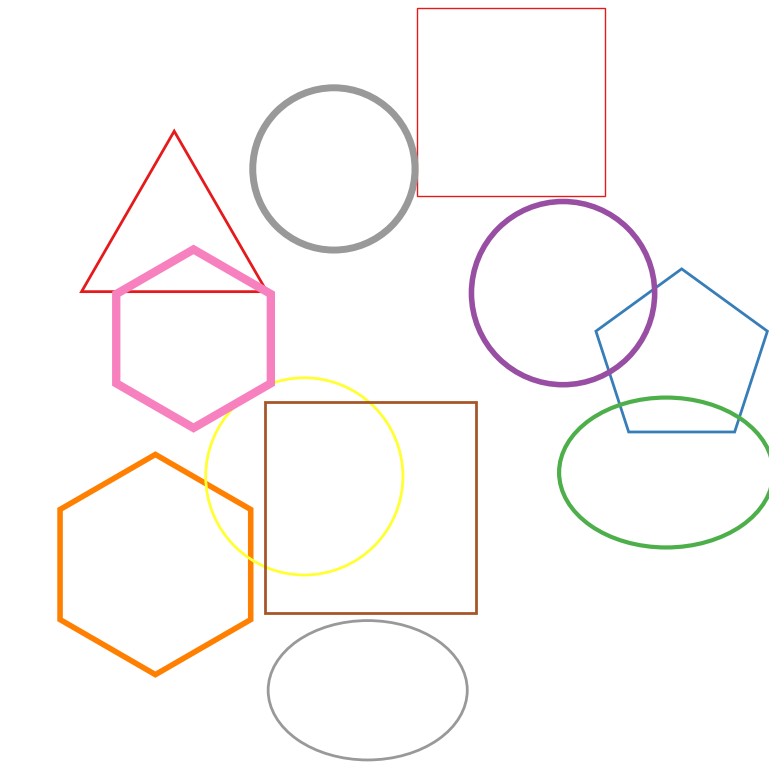[{"shape": "triangle", "thickness": 1, "radius": 0.69, "center": [0.226, 0.691]}, {"shape": "square", "thickness": 0.5, "radius": 0.61, "center": [0.663, 0.868]}, {"shape": "pentagon", "thickness": 1, "radius": 0.59, "center": [0.885, 0.534]}, {"shape": "oval", "thickness": 1.5, "radius": 0.7, "center": [0.865, 0.386]}, {"shape": "circle", "thickness": 2, "radius": 0.59, "center": [0.731, 0.619]}, {"shape": "hexagon", "thickness": 2, "radius": 0.71, "center": [0.202, 0.267]}, {"shape": "circle", "thickness": 1, "radius": 0.64, "center": [0.395, 0.381]}, {"shape": "square", "thickness": 1, "radius": 0.68, "center": [0.481, 0.341]}, {"shape": "hexagon", "thickness": 3, "radius": 0.58, "center": [0.251, 0.56]}, {"shape": "oval", "thickness": 1, "radius": 0.65, "center": [0.478, 0.104]}, {"shape": "circle", "thickness": 2.5, "radius": 0.53, "center": [0.434, 0.781]}]